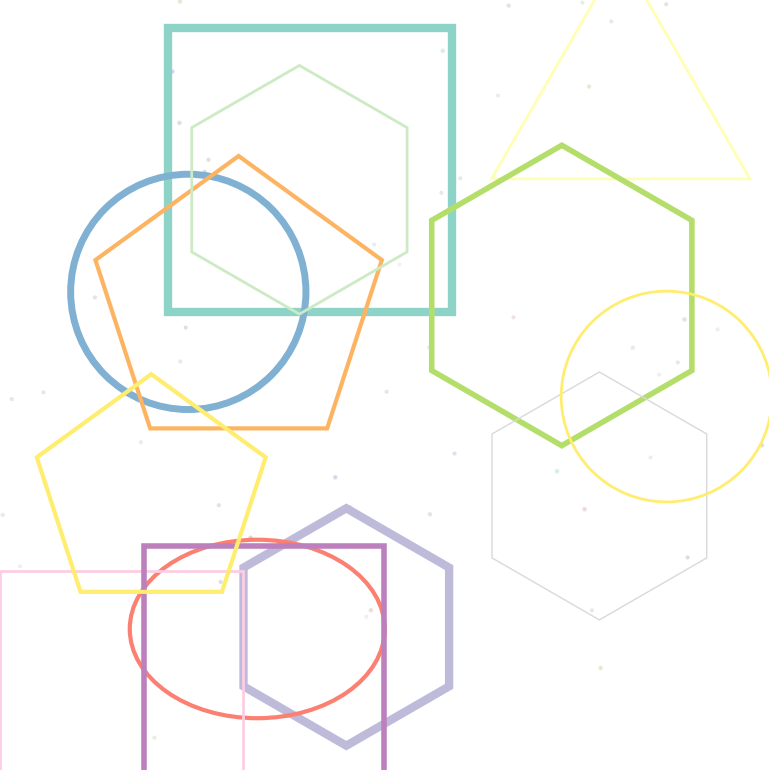[{"shape": "square", "thickness": 3, "radius": 0.92, "center": [0.402, 0.779]}, {"shape": "triangle", "thickness": 1, "radius": 0.97, "center": [0.806, 0.865]}, {"shape": "hexagon", "thickness": 3, "radius": 0.77, "center": [0.45, 0.186]}, {"shape": "oval", "thickness": 1.5, "radius": 0.83, "center": [0.334, 0.183]}, {"shape": "circle", "thickness": 2.5, "radius": 0.76, "center": [0.245, 0.621]}, {"shape": "pentagon", "thickness": 1.5, "radius": 0.98, "center": [0.31, 0.602]}, {"shape": "hexagon", "thickness": 2, "radius": 0.98, "center": [0.73, 0.616]}, {"shape": "square", "thickness": 1, "radius": 0.79, "center": [0.158, 0.1]}, {"shape": "hexagon", "thickness": 0.5, "radius": 0.8, "center": [0.778, 0.356]}, {"shape": "square", "thickness": 2, "radius": 0.78, "center": [0.343, 0.135]}, {"shape": "hexagon", "thickness": 1, "radius": 0.81, "center": [0.389, 0.754]}, {"shape": "circle", "thickness": 1, "radius": 0.68, "center": [0.866, 0.485]}, {"shape": "pentagon", "thickness": 1.5, "radius": 0.78, "center": [0.196, 0.358]}]